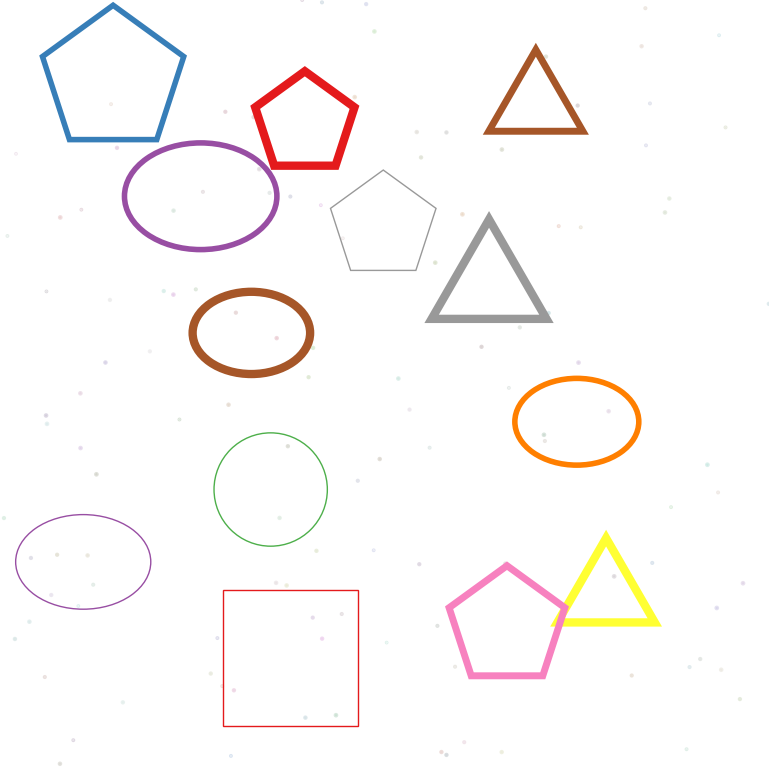[{"shape": "pentagon", "thickness": 3, "radius": 0.34, "center": [0.396, 0.84]}, {"shape": "square", "thickness": 0.5, "radius": 0.44, "center": [0.377, 0.146]}, {"shape": "pentagon", "thickness": 2, "radius": 0.48, "center": [0.147, 0.897]}, {"shape": "circle", "thickness": 0.5, "radius": 0.37, "center": [0.352, 0.364]}, {"shape": "oval", "thickness": 2, "radius": 0.49, "center": [0.261, 0.745]}, {"shape": "oval", "thickness": 0.5, "radius": 0.44, "center": [0.108, 0.27]}, {"shape": "oval", "thickness": 2, "radius": 0.4, "center": [0.749, 0.452]}, {"shape": "triangle", "thickness": 3, "radius": 0.37, "center": [0.787, 0.228]}, {"shape": "triangle", "thickness": 2.5, "radius": 0.35, "center": [0.696, 0.865]}, {"shape": "oval", "thickness": 3, "radius": 0.38, "center": [0.326, 0.568]}, {"shape": "pentagon", "thickness": 2.5, "radius": 0.4, "center": [0.658, 0.186]}, {"shape": "triangle", "thickness": 3, "radius": 0.43, "center": [0.635, 0.629]}, {"shape": "pentagon", "thickness": 0.5, "radius": 0.36, "center": [0.498, 0.707]}]